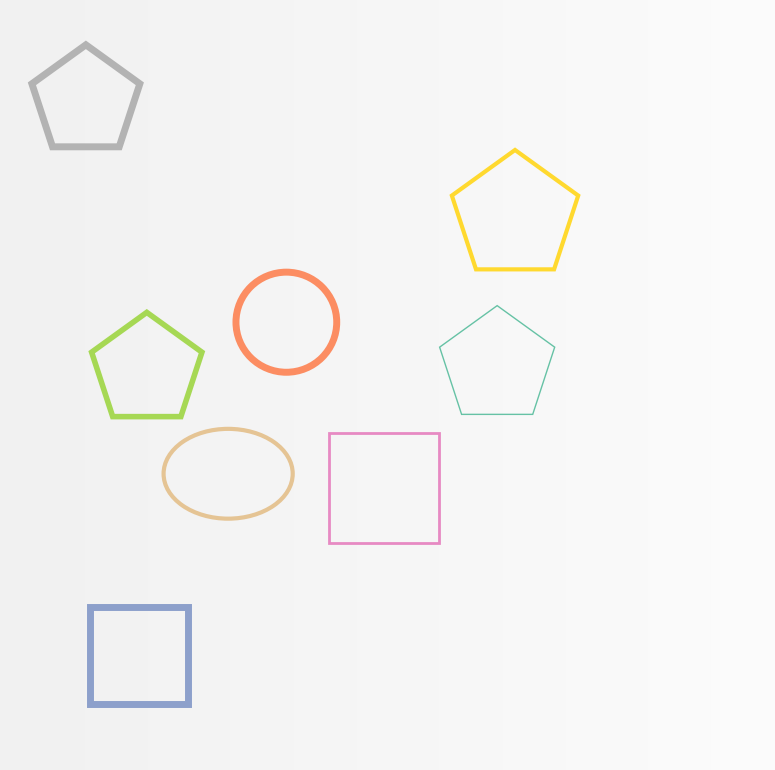[{"shape": "pentagon", "thickness": 0.5, "radius": 0.39, "center": [0.641, 0.525]}, {"shape": "circle", "thickness": 2.5, "radius": 0.33, "center": [0.369, 0.582]}, {"shape": "square", "thickness": 2.5, "radius": 0.32, "center": [0.179, 0.149]}, {"shape": "square", "thickness": 1, "radius": 0.36, "center": [0.496, 0.367]}, {"shape": "pentagon", "thickness": 2, "radius": 0.37, "center": [0.189, 0.519]}, {"shape": "pentagon", "thickness": 1.5, "radius": 0.43, "center": [0.665, 0.72]}, {"shape": "oval", "thickness": 1.5, "radius": 0.42, "center": [0.294, 0.385]}, {"shape": "pentagon", "thickness": 2.5, "radius": 0.37, "center": [0.111, 0.869]}]